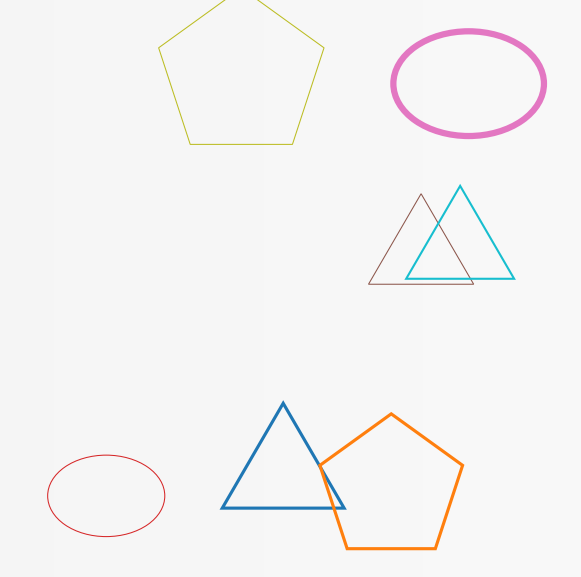[{"shape": "triangle", "thickness": 1.5, "radius": 0.61, "center": [0.487, 0.18]}, {"shape": "pentagon", "thickness": 1.5, "radius": 0.65, "center": [0.673, 0.153]}, {"shape": "oval", "thickness": 0.5, "radius": 0.5, "center": [0.183, 0.14]}, {"shape": "triangle", "thickness": 0.5, "radius": 0.52, "center": [0.724, 0.559]}, {"shape": "oval", "thickness": 3, "radius": 0.65, "center": [0.806, 0.854]}, {"shape": "pentagon", "thickness": 0.5, "radius": 0.75, "center": [0.415, 0.87]}, {"shape": "triangle", "thickness": 1, "radius": 0.54, "center": [0.792, 0.57]}]